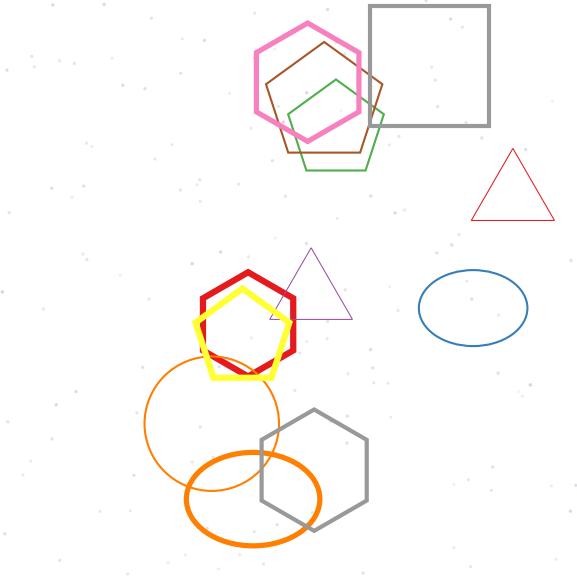[{"shape": "hexagon", "thickness": 3, "radius": 0.45, "center": [0.43, 0.437]}, {"shape": "triangle", "thickness": 0.5, "radius": 0.42, "center": [0.888, 0.659]}, {"shape": "oval", "thickness": 1, "radius": 0.47, "center": [0.819, 0.466]}, {"shape": "pentagon", "thickness": 1, "radius": 0.44, "center": [0.582, 0.774]}, {"shape": "triangle", "thickness": 0.5, "radius": 0.41, "center": [0.539, 0.487]}, {"shape": "circle", "thickness": 1, "radius": 0.58, "center": [0.367, 0.265]}, {"shape": "oval", "thickness": 2.5, "radius": 0.58, "center": [0.438, 0.135]}, {"shape": "pentagon", "thickness": 3, "radius": 0.43, "center": [0.42, 0.414]}, {"shape": "pentagon", "thickness": 1, "radius": 0.53, "center": [0.561, 0.821]}, {"shape": "hexagon", "thickness": 2.5, "radius": 0.51, "center": [0.533, 0.857]}, {"shape": "square", "thickness": 2, "radius": 0.52, "center": [0.743, 0.885]}, {"shape": "hexagon", "thickness": 2, "radius": 0.53, "center": [0.544, 0.185]}]